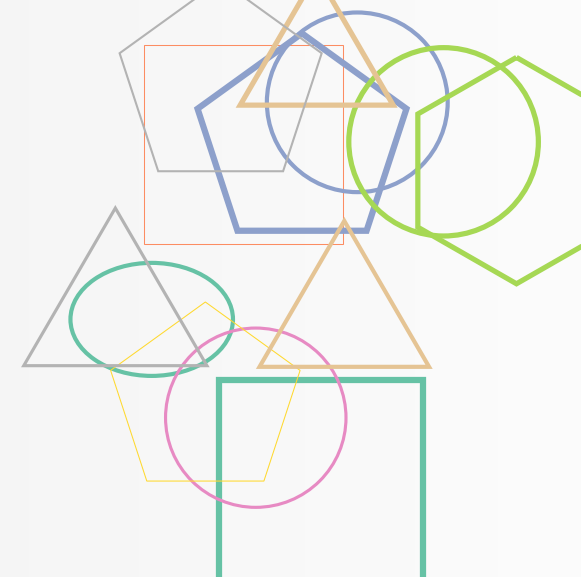[{"shape": "square", "thickness": 3, "radius": 0.88, "center": [0.553, 0.165]}, {"shape": "oval", "thickness": 2, "radius": 0.7, "center": [0.261, 0.446]}, {"shape": "square", "thickness": 0.5, "radius": 0.86, "center": [0.419, 0.749]}, {"shape": "circle", "thickness": 2, "radius": 0.78, "center": [0.615, 0.822]}, {"shape": "pentagon", "thickness": 3, "radius": 0.94, "center": [0.52, 0.752]}, {"shape": "circle", "thickness": 1.5, "radius": 0.78, "center": [0.44, 0.276]}, {"shape": "circle", "thickness": 2.5, "radius": 0.82, "center": [0.763, 0.754]}, {"shape": "hexagon", "thickness": 2.5, "radius": 0.98, "center": [0.889, 0.704]}, {"shape": "pentagon", "thickness": 0.5, "radius": 0.86, "center": [0.353, 0.305]}, {"shape": "triangle", "thickness": 2.5, "radius": 0.76, "center": [0.545, 0.893]}, {"shape": "triangle", "thickness": 2, "radius": 0.84, "center": [0.592, 0.448]}, {"shape": "triangle", "thickness": 1.5, "radius": 0.91, "center": [0.198, 0.457]}, {"shape": "pentagon", "thickness": 1, "radius": 0.91, "center": [0.38, 0.85]}]